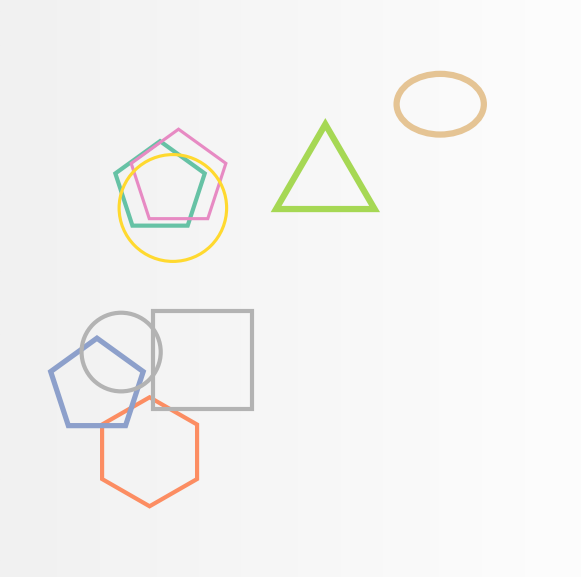[{"shape": "pentagon", "thickness": 2, "radius": 0.4, "center": [0.275, 0.674]}, {"shape": "hexagon", "thickness": 2, "radius": 0.47, "center": [0.257, 0.217]}, {"shape": "pentagon", "thickness": 2.5, "radius": 0.42, "center": [0.167, 0.33]}, {"shape": "pentagon", "thickness": 1.5, "radius": 0.43, "center": [0.307, 0.69]}, {"shape": "triangle", "thickness": 3, "radius": 0.49, "center": [0.56, 0.686]}, {"shape": "circle", "thickness": 1.5, "radius": 0.46, "center": [0.297, 0.639]}, {"shape": "oval", "thickness": 3, "radius": 0.38, "center": [0.757, 0.819]}, {"shape": "circle", "thickness": 2, "radius": 0.34, "center": [0.208, 0.39]}, {"shape": "square", "thickness": 2, "radius": 0.43, "center": [0.348, 0.375]}]